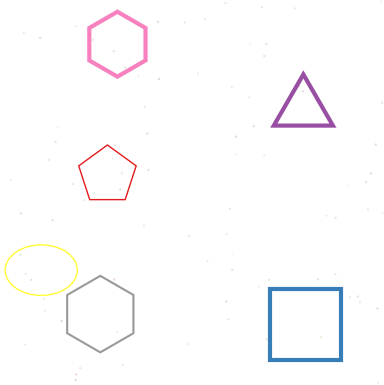[{"shape": "pentagon", "thickness": 1, "radius": 0.39, "center": [0.279, 0.545]}, {"shape": "square", "thickness": 3, "radius": 0.46, "center": [0.794, 0.157]}, {"shape": "triangle", "thickness": 3, "radius": 0.44, "center": [0.788, 0.718]}, {"shape": "oval", "thickness": 1, "radius": 0.47, "center": [0.107, 0.298]}, {"shape": "hexagon", "thickness": 3, "radius": 0.42, "center": [0.305, 0.885]}, {"shape": "hexagon", "thickness": 1.5, "radius": 0.5, "center": [0.261, 0.184]}]